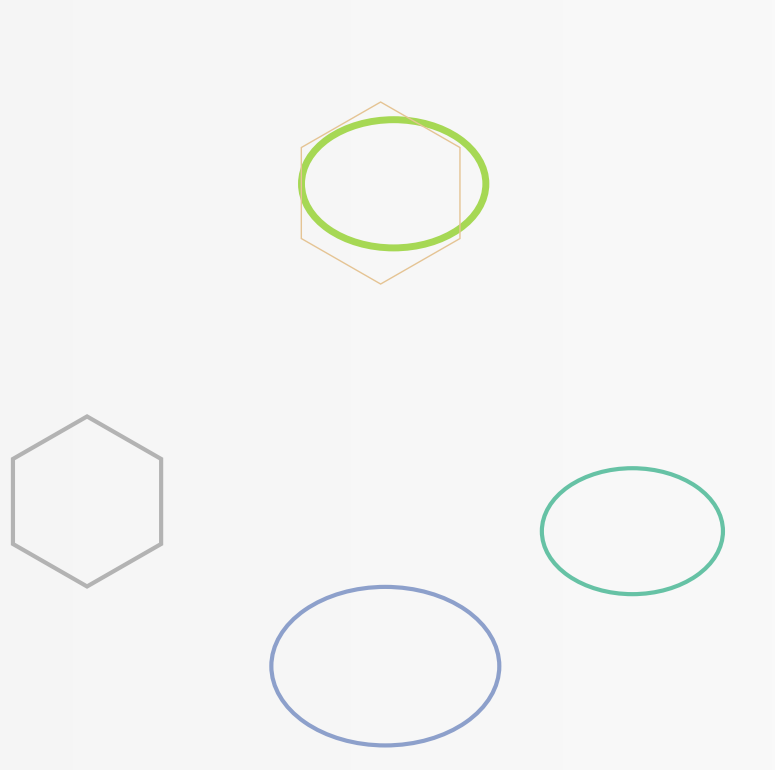[{"shape": "oval", "thickness": 1.5, "radius": 0.58, "center": [0.816, 0.31]}, {"shape": "oval", "thickness": 1.5, "radius": 0.74, "center": [0.497, 0.135]}, {"shape": "oval", "thickness": 2.5, "radius": 0.59, "center": [0.508, 0.761]}, {"shape": "hexagon", "thickness": 0.5, "radius": 0.59, "center": [0.491, 0.749]}, {"shape": "hexagon", "thickness": 1.5, "radius": 0.55, "center": [0.112, 0.349]}]